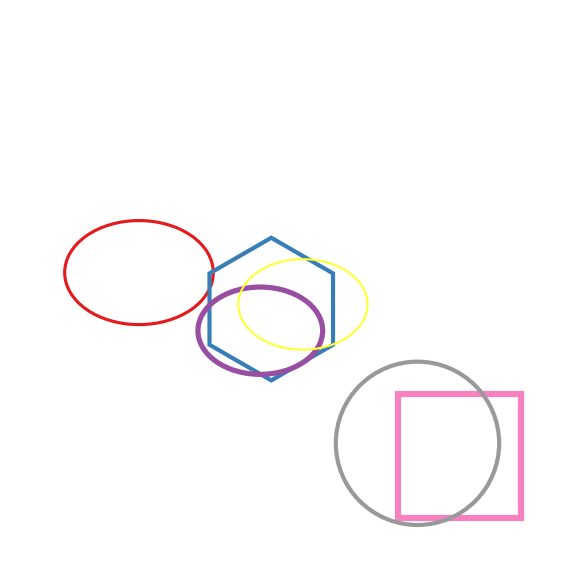[{"shape": "oval", "thickness": 1.5, "radius": 0.64, "center": [0.241, 0.527]}, {"shape": "hexagon", "thickness": 2, "radius": 0.62, "center": [0.47, 0.464]}, {"shape": "oval", "thickness": 2.5, "radius": 0.54, "center": [0.451, 0.427]}, {"shape": "oval", "thickness": 1, "radius": 0.56, "center": [0.525, 0.472]}, {"shape": "square", "thickness": 3, "radius": 0.54, "center": [0.796, 0.21]}, {"shape": "circle", "thickness": 2, "radius": 0.71, "center": [0.723, 0.231]}]